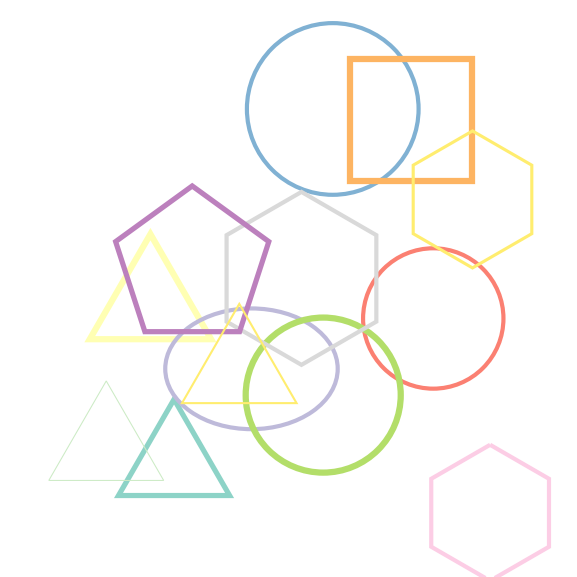[{"shape": "triangle", "thickness": 2.5, "radius": 0.56, "center": [0.301, 0.197]}, {"shape": "triangle", "thickness": 3, "radius": 0.61, "center": [0.26, 0.472]}, {"shape": "oval", "thickness": 2, "radius": 0.75, "center": [0.435, 0.361]}, {"shape": "circle", "thickness": 2, "radius": 0.61, "center": [0.75, 0.448]}, {"shape": "circle", "thickness": 2, "radius": 0.74, "center": [0.576, 0.81]}, {"shape": "square", "thickness": 3, "radius": 0.53, "center": [0.712, 0.791]}, {"shape": "circle", "thickness": 3, "radius": 0.67, "center": [0.56, 0.315]}, {"shape": "hexagon", "thickness": 2, "radius": 0.59, "center": [0.849, 0.111]}, {"shape": "hexagon", "thickness": 2, "radius": 0.75, "center": [0.522, 0.517]}, {"shape": "pentagon", "thickness": 2.5, "radius": 0.7, "center": [0.333, 0.538]}, {"shape": "triangle", "thickness": 0.5, "radius": 0.57, "center": [0.184, 0.225]}, {"shape": "hexagon", "thickness": 1.5, "radius": 0.59, "center": [0.818, 0.654]}, {"shape": "triangle", "thickness": 1, "radius": 0.57, "center": [0.414, 0.358]}]